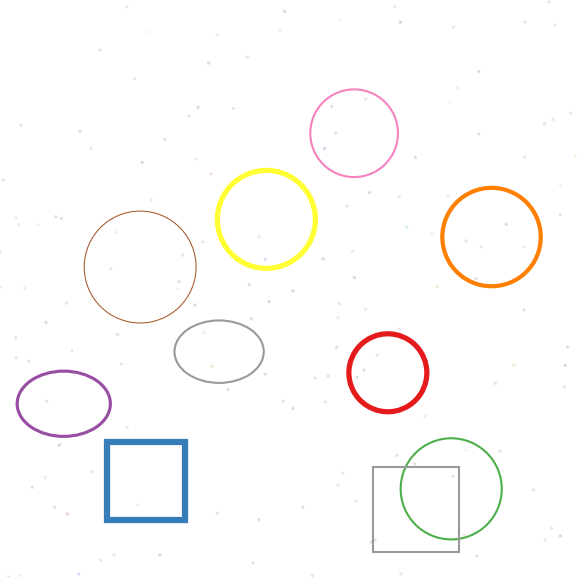[{"shape": "circle", "thickness": 2.5, "radius": 0.34, "center": [0.672, 0.354]}, {"shape": "square", "thickness": 3, "radius": 0.34, "center": [0.253, 0.166]}, {"shape": "circle", "thickness": 1, "radius": 0.44, "center": [0.781, 0.153]}, {"shape": "oval", "thickness": 1.5, "radius": 0.4, "center": [0.11, 0.3]}, {"shape": "circle", "thickness": 2, "radius": 0.43, "center": [0.851, 0.589]}, {"shape": "circle", "thickness": 2.5, "radius": 0.42, "center": [0.461, 0.619]}, {"shape": "circle", "thickness": 0.5, "radius": 0.48, "center": [0.243, 0.537]}, {"shape": "circle", "thickness": 1, "radius": 0.38, "center": [0.613, 0.768]}, {"shape": "oval", "thickness": 1, "radius": 0.39, "center": [0.379, 0.39]}, {"shape": "square", "thickness": 1, "radius": 0.37, "center": [0.72, 0.118]}]